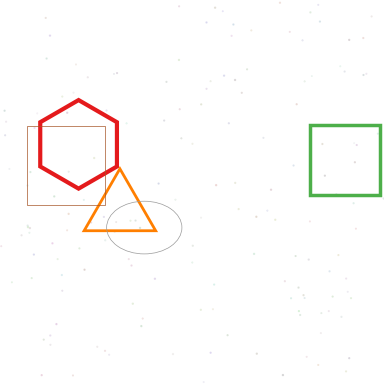[{"shape": "hexagon", "thickness": 3, "radius": 0.58, "center": [0.204, 0.625]}, {"shape": "square", "thickness": 2.5, "radius": 0.46, "center": [0.896, 0.585]}, {"shape": "triangle", "thickness": 2, "radius": 0.54, "center": [0.311, 0.454]}, {"shape": "square", "thickness": 0.5, "radius": 0.51, "center": [0.171, 0.57]}, {"shape": "oval", "thickness": 0.5, "radius": 0.49, "center": [0.375, 0.409]}]